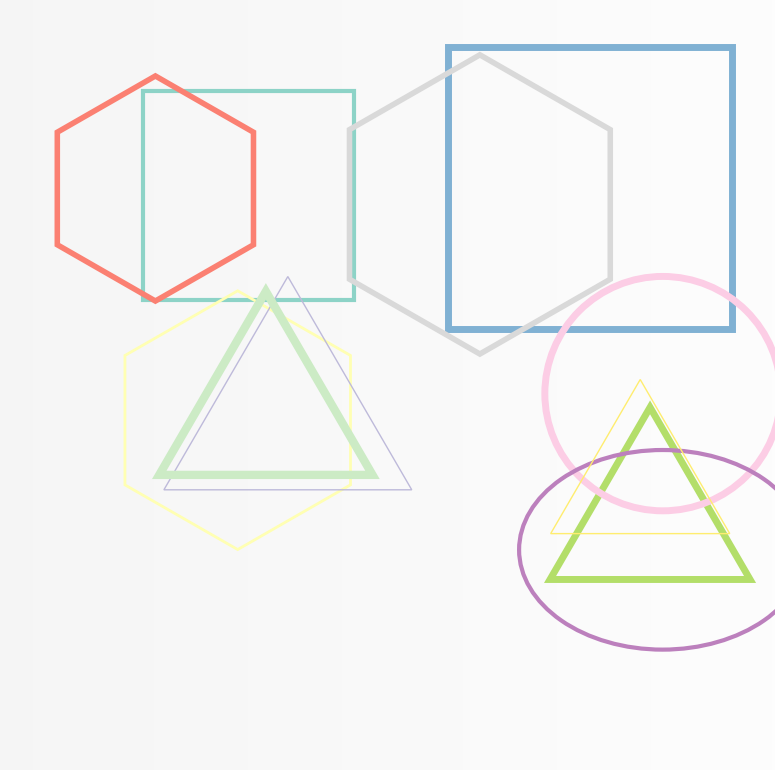[{"shape": "square", "thickness": 1.5, "radius": 0.68, "center": [0.321, 0.746]}, {"shape": "hexagon", "thickness": 1, "radius": 0.84, "center": [0.307, 0.454]}, {"shape": "triangle", "thickness": 0.5, "radius": 0.92, "center": [0.371, 0.456]}, {"shape": "hexagon", "thickness": 2, "radius": 0.73, "center": [0.201, 0.755]}, {"shape": "square", "thickness": 2.5, "radius": 0.92, "center": [0.762, 0.756]}, {"shape": "triangle", "thickness": 2.5, "radius": 0.75, "center": [0.839, 0.322]}, {"shape": "circle", "thickness": 2.5, "radius": 0.76, "center": [0.855, 0.489]}, {"shape": "hexagon", "thickness": 2, "radius": 0.97, "center": [0.619, 0.735]}, {"shape": "oval", "thickness": 1.5, "radius": 0.93, "center": [0.855, 0.286]}, {"shape": "triangle", "thickness": 3, "radius": 0.79, "center": [0.343, 0.463]}, {"shape": "triangle", "thickness": 0.5, "radius": 0.67, "center": [0.826, 0.374]}]